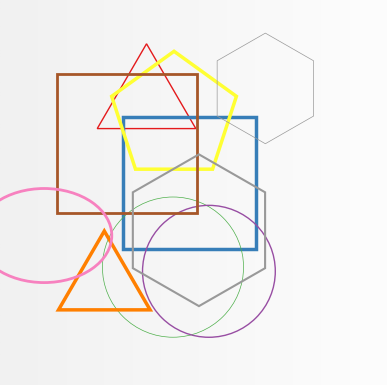[{"shape": "triangle", "thickness": 1, "radius": 0.73, "center": [0.378, 0.739]}, {"shape": "square", "thickness": 2.5, "radius": 0.86, "center": [0.489, 0.525]}, {"shape": "circle", "thickness": 0.5, "radius": 0.91, "center": [0.446, 0.306]}, {"shape": "circle", "thickness": 1, "radius": 0.86, "center": [0.539, 0.295]}, {"shape": "triangle", "thickness": 2.5, "radius": 0.68, "center": [0.269, 0.263]}, {"shape": "pentagon", "thickness": 2.5, "radius": 0.85, "center": [0.449, 0.698]}, {"shape": "square", "thickness": 2, "radius": 0.9, "center": [0.328, 0.626]}, {"shape": "oval", "thickness": 2, "radius": 0.87, "center": [0.114, 0.388]}, {"shape": "hexagon", "thickness": 0.5, "radius": 0.72, "center": [0.685, 0.77]}, {"shape": "hexagon", "thickness": 1.5, "radius": 0.99, "center": [0.513, 0.402]}]